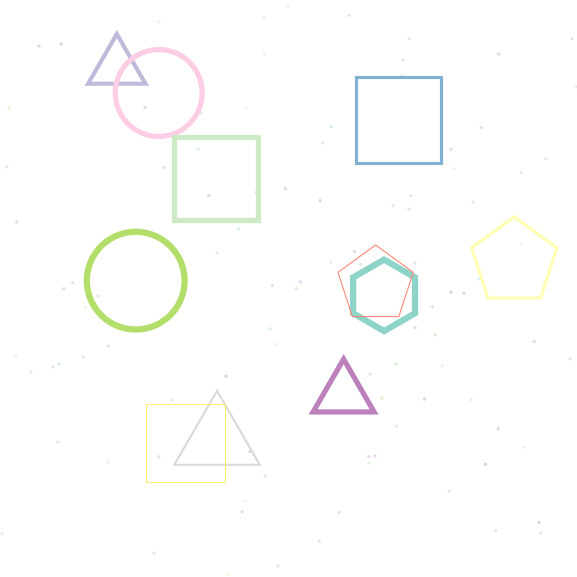[{"shape": "hexagon", "thickness": 3, "radius": 0.31, "center": [0.665, 0.488]}, {"shape": "pentagon", "thickness": 1.5, "radius": 0.39, "center": [0.89, 0.546]}, {"shape": "triangle", "thickness": 2, "radius": 0.29, "center": [0.202, 0.883]}, {"shape": "pentagon", "thickness": 0.5, "radius": 0.34, "center": [0.65, 0.506]}, {"shape": "square", "thickness": 1.5, "radius": 0.37, "center": [0.691, 0.791]}, {"shape": "circle", "thickness": 3, "radius": 0.42, "center": [0.235, 0.513]}, {"shape": "circle", "thickness": 2.5, "radius": 0.38, "center": [0.275, 0.838]}, {"shape": "triangle", "thickness": 1, "radius": 0.43, "center": [0.376, 0.237]}, {"shape": "triangle", "thickness": 2.5, "radius": 0.3, "center": [0.595, 0.316]}, {"shape": "square", "thickness": 2.5, "radius": 0.36, "center": [0.374, 0.69]}, {"shape": "square", "thickness": 0.5, "radius": 0.34, "center": [0.321, 0.232]}]